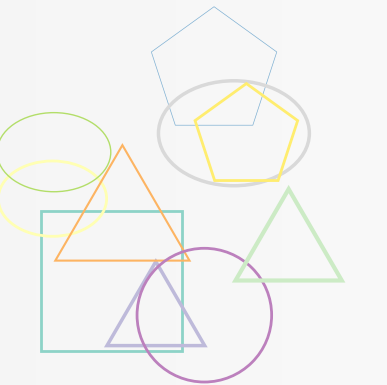[{"shape": "square", "thickness": 2, "radius": 0.91, "center": [0.288, 0.27]}, {"shape": "oval", "thickness": 2, "radius": 0.7, "center": [0.135, 0.484]}, {"shape": "triangle", "thickness": 2.5, "radius": 0.73, "center": [0.402, 0.175]}, {"shape": "pentagon", "thickness": 0.5, "radius": 0.85, "center": [0.552, 0.812]}, {"shape": "triangle", "thickness": 1.5, "radius": 1.0, "center": [0.316, 0.423]}, {"shape": "oval", "thickness": 1, "radius": 0.73, "center": [0.139, 0.605]}, {"shape": "oval", "thickness": 2.5, "radius": 0.97, "center": [0.604, 0.654]}, {"shape": "circle", "thickness": 2, "radius": 0.87, "center": [0.527, 0.181]}, {"shape": "triangle", "thickness": 3, "radius": 0.79, "center": [0.745, 0.351]}, {"shape": "pentagon", "thickness": 2, "radius": 0.7, "center": [0.636, 0.644]}]